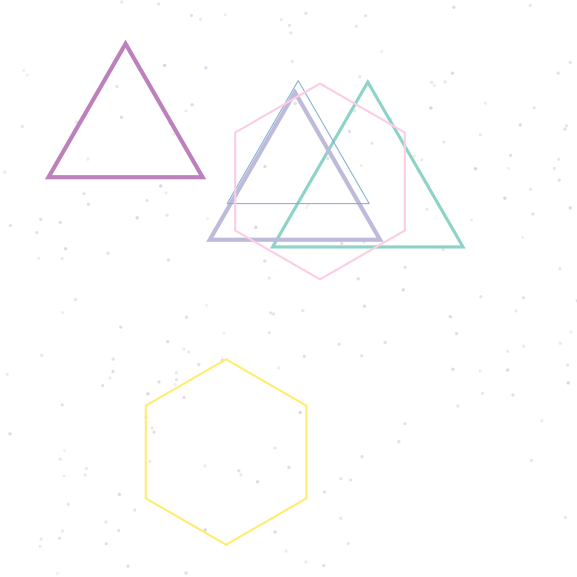[{"shape": "triangle", "thickness": 1.5, "radius": 0.95, "center": [0.637, 0.667]}, {"shape": "triangle", "thickness": 2, "radius": 0.85, "center": [0.511, 0.669]}, {"shape": "triangle", "thickness": 0.5, "radius": 0.71, "center": [0.516, 0.718]}, {"shape": "hexagon", "thickness": 1, "radius": 0.85, "center": [0.554, 0.685]}, {"shape": "triangle", "thickness": 2, "radius": 0.77, "center": [0.217, 0.769]}, {"shape": "hexagon", "thickness": 1, "radius": 0.8, "center": [0.392, 0.216]}]